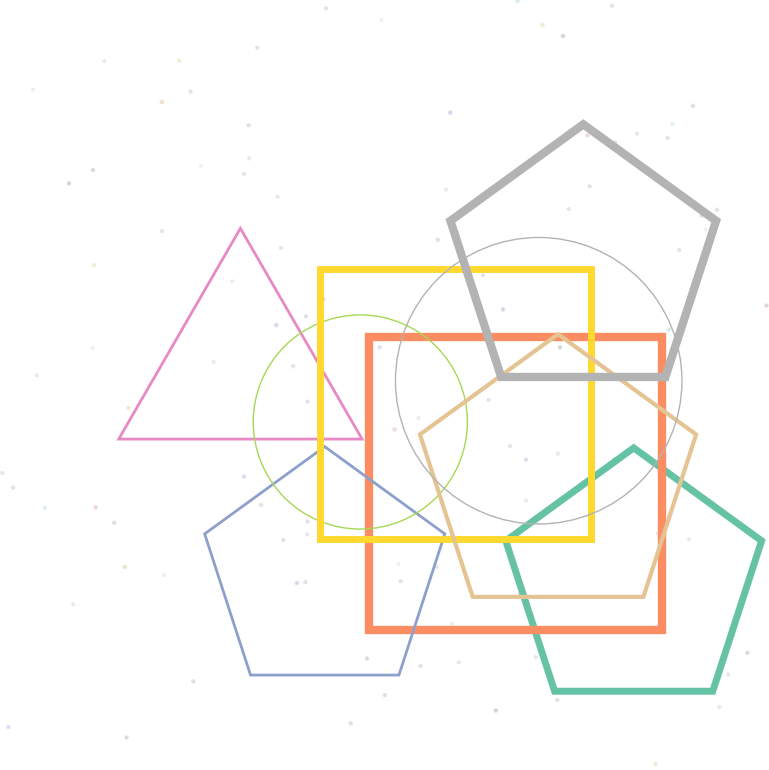[{"shape": "pentagon", "thickness": 2.5, "radius": 0.87, "center": [0.823, 0.244]}, {"shape": "square", "thickness": 3, "radius": 0.95, "center": [0.669, 0.372]}, {"shape": "pentagon", "thickness": 1, "radius": 0.82, "center": [0.422, 0.256]}, {"shape": "triangle", "thickness": 1, "radius": 0.91, "center": [0.312, 0.521]}, {"shape": "circle", "thickness": 0.5, "radius": 0.7, "center": [0.468, 0.452]}, {"shape": "square", "thickness": 2.5, "radius": 0.88, "center": [0.592, 0.476]}, {"shape": "pentagon", "thickness": 1.5, "radius": 0.94, "center": [0.725, 0.377]}, {"shape": "pentagon", "thickness": 3, "radius": 0.91, "center": [0.758, 0.657]}, {"shape": "circle", "thickness": 0.5, "radius": 0.93, "center": [0.7, 0.506]}]